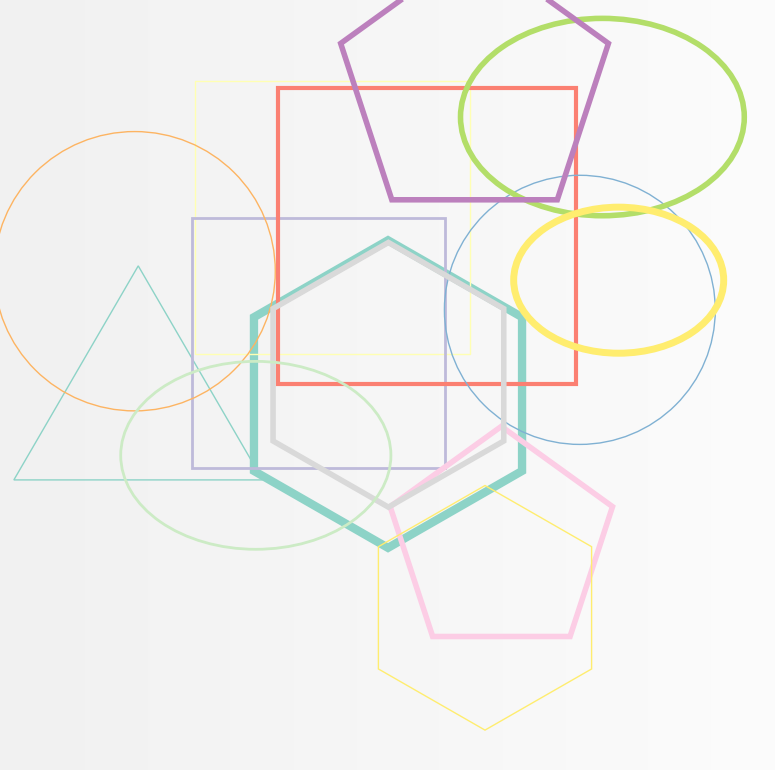[{"shape": "triangle", "thickness": 0.5, "radius": 0.93, "center": [0.178, 0.469]}, {"shape": "hexagon", "thickness": 3, "radius": 1.0, "center": [0.501, 0.488]}, {"shape": "square", "thickness": 0.5, "radius": 0.89, "center": [0.429, 0.718]}, {"shape": "square", "thickness": 1, "radius": 0.81, "center": [0.411, 0.555]}, {"shape": "square", "thickness": 1.5, "radius": 0.96, "center": [0.551, 0.693]}, {"shape": "circle", "thickness": 0.5, "radius": 0.87, "center": [0.748, 0.598]}, {"shape": "circle", "thickness": 0.5, "radius": 0.91, "center": [0.174, 0.648]}, {"shape": "oval", "thickness": 2, "radius": 0.92, "center": [0.777, 0.848]}, {"shape": "pentagon", "thickness": 2, "radius": 0.75, "center": [0.647, 0.295]}, {"shape": "hexagon", "thickness": 2, "radius": 0.86, "center": [0.501, 0.513]}, {"shape": "pentagon", "thickness": 2, "radius": 0.91, "center": [0.612, 0.887]}, {"shape": "oval", "thickness": 1, "radius": 0.87, "center": [0.33, 0.409]}, {"shape": "oval", "thickness": 2.5, "radius": 0.68, "center": [0.798, 0.636]}, {"shape": "hexagon", "thickness": 0.5, "radius": 0.79, "center": [0.626, 0.211]}]